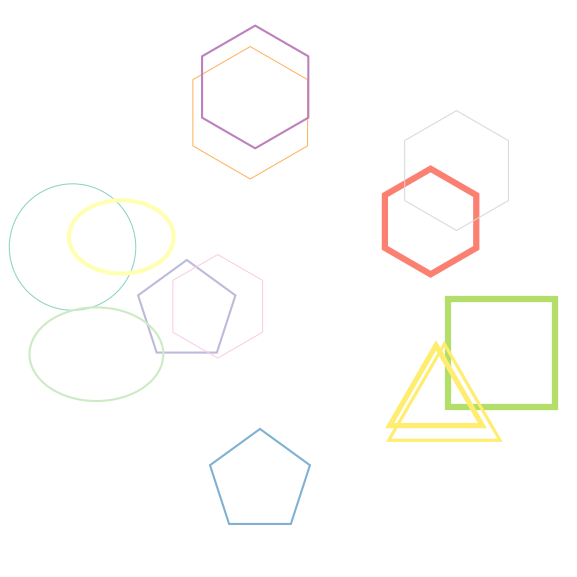[{"shape": "circle", "thickness": 0.5, "radius": 0.55, "center": [0.126, 0.571]}, {"shape": "oval", "thickness": 2, "radius": 0.45, "center": [0.21, 0.589]}, {"shape": "pentagon", "thickness": 1, "radius": 0.44, "center": [0.323, 0.46]}, {"shape": "hexagon", "thickness": 3, "radius": 0.46, "center": [0.746, 0.616]}, {"shape": "pentagon", "thickness": 1, "radius": 0.45, "center": [0.45, 0.165]}, {"shape": "hexagon", "thickness": 0.5, "radius": 0.57, "center": [0.433, 0.804]}, {"shape": "square", "thickness": 3, "radius": 0.46, "center": [0.868, 0.388]}, {"shape": "hexagon", "thickness": 0.5, "radius": 0.45, "center": [0.377, 0.469]}, {"shape": "hexagon", "thickness": 0.5, "radius": 0.52, "center": [0.791, 0.704]}, {"shape": "hexagon", "thickness": 1, "radius": 0.53, "center": [0.442, 0.849]}, {"shape": "oval", "thickness": 1, "radius": 0.58, "center": [0.167, 0.386]}, {"shape": "triangle", "thickness": 1.5, "radius": 0.56, "center": [0.77, 0.292]}, {"shape": "triangle", "thickness": 2.5, "radius": 0.46, "center": [0.755, 0.309]}]